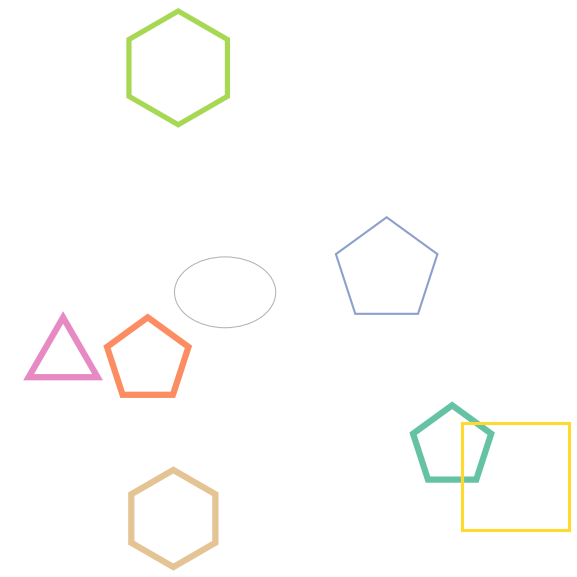[{"shape": "pentagon", "thickness": 3, "radius": 0.36, "center": [0.783, 0.226]}, {"shape": "pentagon", "thickness": 3, "radius": 0.37, "center": [0.256, 0.375]}, {"shape": "pentagon", "thickness": 1, "radius": 0.46, "center": [0.67, 0.53]}, {"shape": "triangle", "thickness": 3, "radius": 0.34, "center": [0.109, 0.38]}, {"shape": "hexagon", "thickness": 2.5, "radius": 0.49, "center": [0.309, 0.882]}, {"shape": "square", "thickness": 1.5, "radius": 0.46, "center": [0.892, 0.174]}, {"shape": "hexagon", "thickness": 3, "radius": 0.42, "center": [0.3, 0.101]}, {"shape": "oval", "thickness": 0.5, "radius": 0.44, "center": [0.39, 0.493]}]